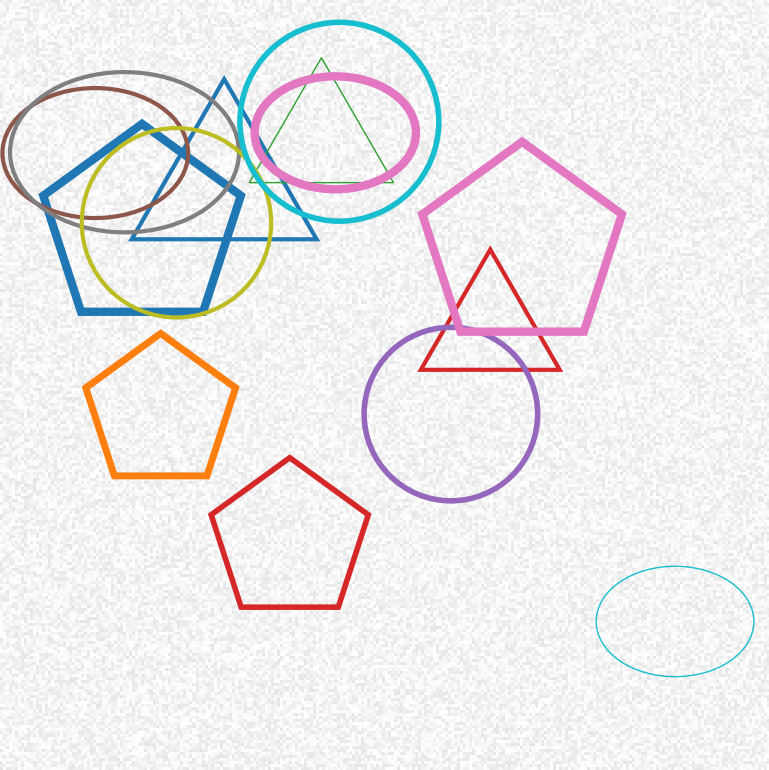[{"shape": "pentagon", "thickness": 3, "radius": 0.67, "center": [0.185, 0.704]}, {"shape": "triangle", "thickness": 1.5, "radius": 0.69, "center": [0.291, 0.759]}, {"shape": "pentagon", "thickness": 2.5, "radius": 0.51, "center": [0.209, 0.465]}, {"shape": "triangle", "thickness": 0.5, "radius": 0.54, "center": [0.417, 0.817]}, {"shape": "triangle", "thickness": 1.5, "radius": 0.52, "center": [0.637, 0.572]}, {"shape": "pentagon", "thickness": 2, "radius": 0.54, "center": [0.376, 0.298]}, {"shape": "circle", "thickness": 2, "radius": 0.56, "center": [0.586, 0.462]}, {"shape": "oval", "thickness": 1.5, "radius": 0.6, "center": [0.124, 0.801]}, {"shape": "oval", "thickness": 3, "radius": 0.52, "center": [0.435, 0.828]}, {"shape": "pentagon", "thickness": 3, "radius": 0.68, "center": [0.678, 0.68]}, {"shape": "oval", "thickness": 1.5, "radius": 0.74, "center": [0.162, 0.802]}, {"shape": "circle", "thickness": 1.5, "radius": 0.62, "center": [0.229, 0.711]}, {"shape": "circle", "thickness": 2, "radius": 0.65, "center": [0.441, 0.842]}, {"shape": "oval", "thickness": 0.5, "radius": 0.51, "center": [0.877, 0.193]}]